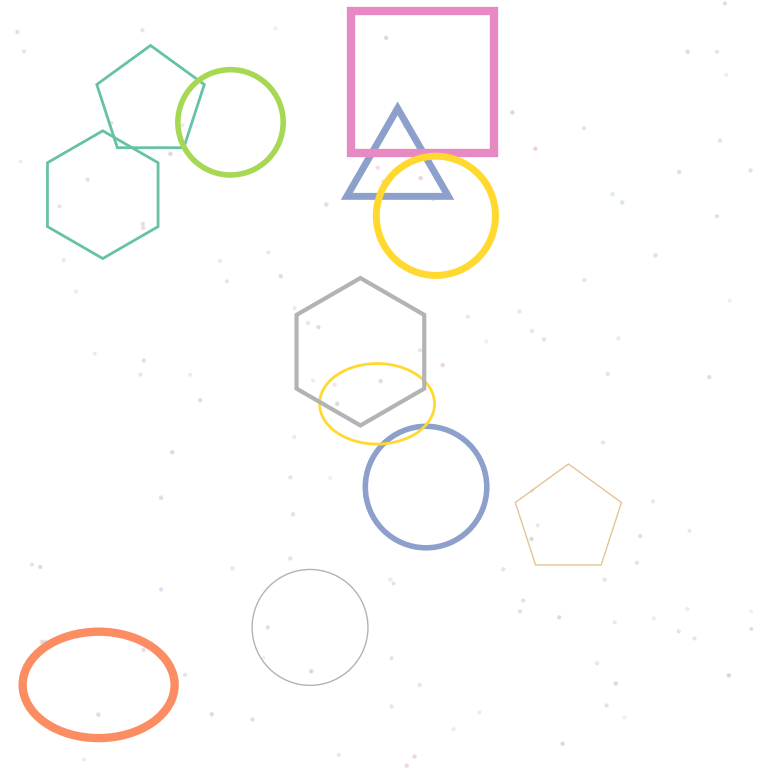[{"shape": "pentagon", "thickness": 1, "radius": 0.37, "center": [0.196, 0.868]}, {"shape": "hexagon", "thickness": 1, "radius": 0.41, "center": [0.133, 0.747]}, {"shape": "oval", "thickness": 3, "radius": 0.49, "center": [0.128, 0.111]}, {"shape": "triangle", "thickness": 2.5, "radius": 0.38, "center": [0.516, 0.783]}, {"shape": "circle", "thickness": 2, "radius": 0.39, "center": [0.553, 0.367]}, {"shape": "square", "thickness": 3, "radius": 0.46, "center": [0.549, 0.894]}, {"shape": "circle", "thickness": 2, "radius": 0.34, "center": [0.299, 0.841]}, {"shape": "oval", "thickness": 1, "radius": 0.37, "center": [0.49, 0.476]}, {"shape": "circle", "thickness": 2.5, "radius": 0.39, "center": [0.566, 0.72]}, {"shape": "pentagon", "thickness": 0.5, "radius": 0.36, "center": [0.738, 0.325]}, {"shape": "circle", "thickness": 0.5, "radius": 0.38, "center": [0.403, 0.185]}, {"shape": "hexagon", "thickness": 1.5, "radius": 0.48, "center": [0.468, 0.543]}]